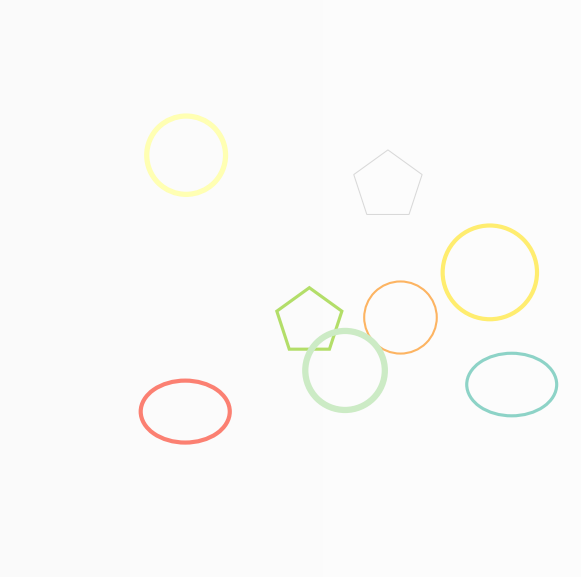[{"shape": "oval", "thickness": 1.5, "radius": 0.39, "center": [0.88, 0.333]}, {"shape": "circle", "thickness": 2.5, "radius": 0.34, "center": [0.32, 0.73]}, {"shape": "oval", "thickness": 2, "radius": 0.38, "center": [0.319, 0.286]}, {"shape": "circle", "thickness": 1, "radius": 0.31, "center": [0.689, 0.449]}, {"shape": "pentagon", "thickness": 1.5, "radius": 0.29, "center": [0.532, 0.442]}, {"shape": "pentagon", "thickness": 0.5, "radius": 0.31, "center": [0.667, 0.678]}, {"shape": "circle", "thickness": 3, "radius": 0.34, "center": [0.594, 0.358]}, {"shape": "circle", "thickness": 2, "radius": 0.41, "center": [0.843, 0.527]}]